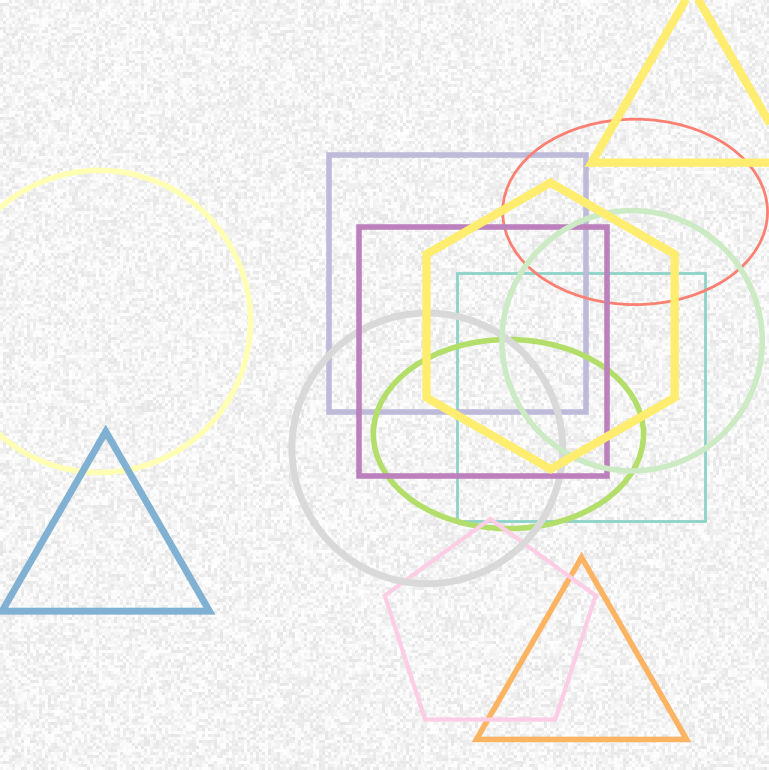[{"shape": "square", "thickness": 1, "radius": 0.8, "center": [0.755, 0.485]}, {"shape": "circle", "thickness": 2, "radius": 0.98, "center": [0.129, 0.582]}, {"shape": "square", "thickness": 2, "radius": 0.83, "center": [0.594, 0.632]}, {"shape": "oval", "thickness": 1, "radius": 0.86, "center": [0.825, 0.725]}, {"shape": "triangle", "thickness": 2.5, "radius": 0.78, "center": [0.137, 0.284]}, {"shape": "triangle", "thickness": 2, "radius": 0.79, "center": [0.755, 0.119]}, {"shape": "oval", "thickness": 2, "radius": 0.88, "center": [0.66, 0.436]}, {"shape": "pentagon", "thickness": 1.5, "radius": 0.72, "center": [0.637, 0.182]}, {"shape": "circle", "thickness": 2.5, "radius": 0.88, "center": [0.555, 0.418]}, {"shape": "square", "thickness": 2, "radius": 0.81, "center": [0.627, 0.544]}, {"shape": "circle", "thickness": 2, "radius": 0.85, "center": [0.821, 0.557]}, {"shape": "hexagon", "thickness": 3, "radius": 0.93, "center": [0.715, 0.577]}, {"shape": "triangle", "thickness": 3, "radius": 0.75, "center": [0.899, 0.864]}]